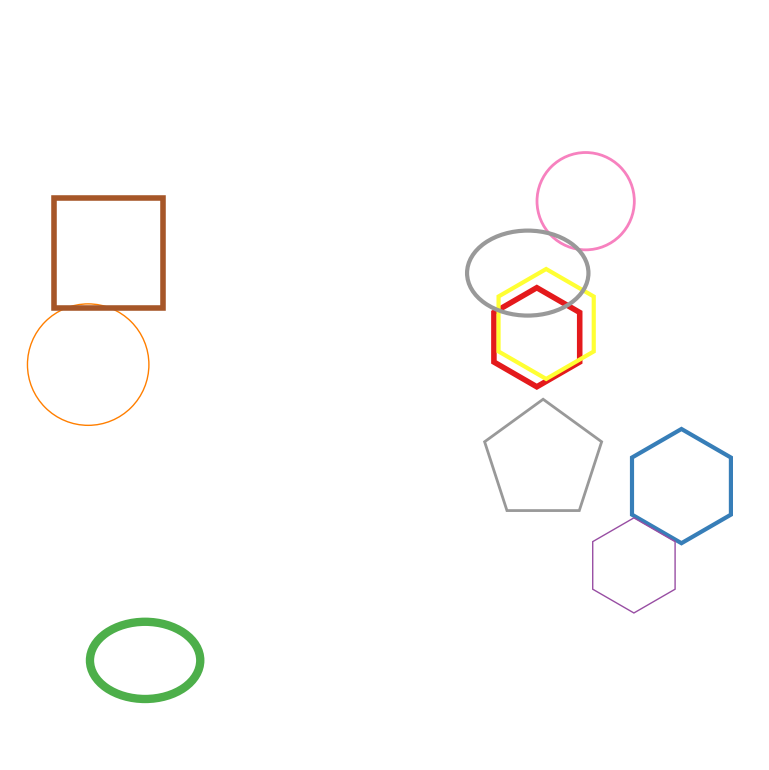[{"shape": "hexagon", "thickness": 2, "radius": 0.32, "center": [0.697, 0.562]}, {"shape": "hexagon", "thickness": 1.5, "radius": 0.37, "center": [0.885, 0.369]}, {"shape": "oval", "thickness": 3, "radius": 0.36, "center": [0.188, 0.142]}, {"shape": "hexagon", "thickness": 0.5, "radius": 0.31, "center": [0.823, 0.266]}, {"shape": "circle", "thickness": 0.5, "radius": 0.39, "center": [0.115, 0.526]}, {"shape": "hexagon", "thickness": 1.5, "radius": 0.36, "center": [0.709, 0.579]}, {"shape": "square", "thickness": 2, "radius": 0.36, "center": [0.141, 0.671]}, {"shape": "circle", "thickness": 1, "radius": 0.32, "center": [0.761, 0.739]}, {"shape": "pentagon", "thickness": 1, "radius": 0.4, "center": [0.705, 0.402]}, {"shape": "oval", "thickness": 1.5, "radius": 0.39, "center": [0.685, 0.645]}]